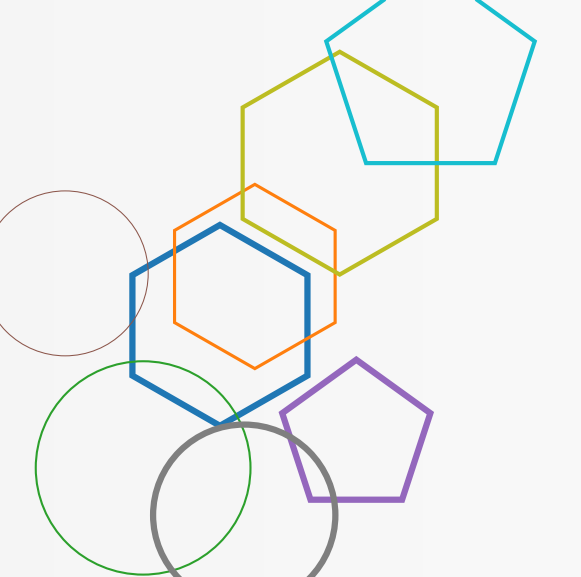[{"shape": "hexagon", "thickness": 3, "radius": 0.87, "center": [0.378, 0.436]}, {"shape": "hexagon", "thickness": 1.5, "radius": 0.8, "center": [0.438, 0.52]}, {"shape": "circle", "thickness": 1, "radius": 0.92, "center": [0.246, 0.189]}, {"shape": "pentagon", "thickness": 3, "radius": 0.67, "center": [0.613, 0.242]}, {"shape": "circle", "thickness": 0.5, "radius": 0.71, "center": [0.112, 0.526]}, {"shape": "circle", "thickness": 3, "radius": 0.78, "center": [0.42, 0.107]}, {"shape": "hexagon", "thickness": 2, "radius": 0.96, "center": [0.584, 0.717]}, {"shape": "pentagon", "thickness": 2, "radius": 0.94, "center": [0.741, 0.869]}]